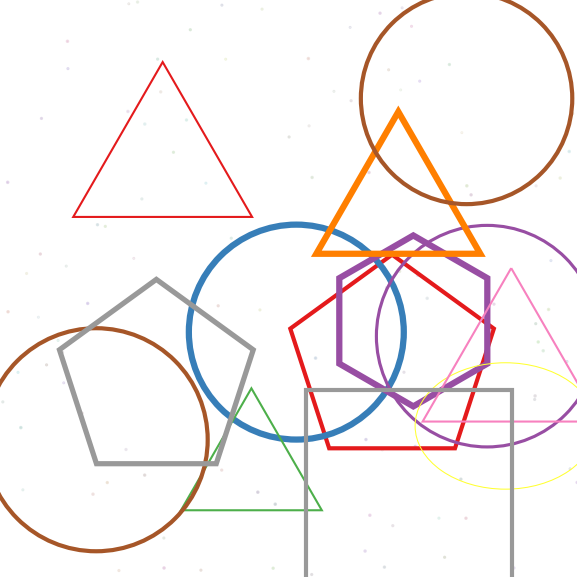[{"shape": "triangle", "thickness": 1, "radius": 0.89, "center": [0.282, 0.713]}, {"shape": "pentagon", "thickness": 2, "radius": 0.93, "center": [0.679, 0.373]}, {"shape": "circle", "thickness": 3, "radius": 0.93, "center": [0.513, 0.424]}, {"shape": "triangle", "thickness": 1, "radius": 0.7, "center": [0.435, 0.186]}, {"shape": "circle", "thickness": 1.5, "radius": 0.96, "center": [0.844, 0.417]}, {"shape": "hexagon", "thickness": 3, "radius": 0.74, "center": [0.716, 0.443]}, {"shape": "triangle", "thickness": 3, "radius": 0.82, "center": [0.69, 0.642]}, {"shape": "oval", "thickness": 0.5, "radius": 0.78, "center": [0.875, 0.262]}, {"shape": "circle", "thickness": 2, "radius": 0.92, "center": [0.808, 0.829]}, {"shape": "circle", "thickness": 2, "radius": 0.97, "center": [0.167, 0.238]}, {"shape": "triangle", "thickness": 1, "radius": 0.89, "center": [0.885, 0.358]}, {"shape": "square", "thickness": 2, "radius": 0.89, "center": [0.708, 0.146]}, {"shape": "pentagon", "thickness": 2.5, "radius": 0.88, "center": [0.271, 0.339]}]